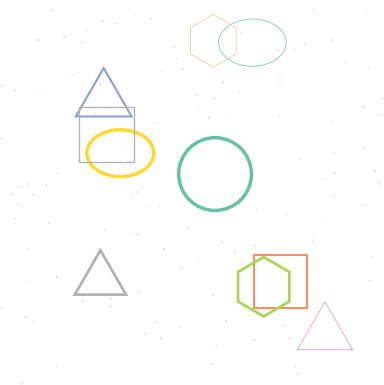[{"shape": "circle", "thickness": 2.5, "radius": 0.47, "center": [0.559, 0.548]}, {"shape": "oval", "thickness": 0.5, "radius": 0.44, "center": [0.656, 0.889]}, {"shape": "square", "thickness": 1.5, "radius": 0.34, "center": [0.729, 0.268]}, {"shape": "triangle", "thickness": 1.5, "radius": 0.42, "center": [0.269, 0.739]}, {"shape": "triangle", "thickness": 0.5, "radius": 0.42, "center": [0.844, 0.133]}, {"shape": "hexagon", "thickness": 2, "radius": 0.38, "center": [0.685, 0.255]}, {"shape": "oval", "thickness": 2.5, "radius": 0.43, "center": [0.312, 0.602]}, {"shape": "hexagon", "thickness": 0.5, "radius": 0.34, "center": [0.554, 0.894]}, {"shape": "triangle", "thickness": 2, "radius": 0.38, "center": [0.261, 0.273]}, {"shape": "square", "thickness": 1, "radius": 0.36, "center": [0.277, 0.651]}]